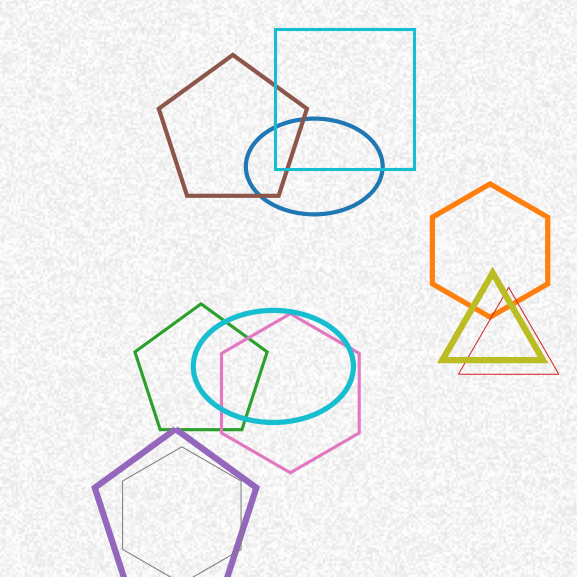[{"shape": "oval", "thickness": 2, "radius": 0.59, "center": [0.544, 0.711]}, {"shape": "hexagon", "thickness": 2.5, "radius": 0.58, "center": [0.849, 0.565]}, {"shape": "pentagon", "thickness": 1.5, "radius": 0.6, "center": [0.348, 0.353]}, {"shape": "triangle", "thickness": 0.5, "radius": 0.5, "center": [0.881, 0.401]}, {"shape": "pentagon", "thickness": 3, "radius": 0.74, "center": [0.304, 0.109]}, {"shape": "pentagon", "thickness": 2, "radius": 0.67, "center": [0.403, 0.769]}, {"shape": "hexagon", "thickness": 1.5, "radius": 0.69, "center": [0.503, 0.318]}, {"shape": "hexagon", "thickness": 0.5, "radius": 0.59, "center": [0.315, 0.107]}, {"shape": "triangle", "thickness": 3, "radius": 0.5, "center": [0.853, 0.426]}, {"shape": "square", "thickness": 1.5, "radius": 0.6, "center": [0.597, 0.828]}, {"shape": "oval", "thickness": 2.5, "radius": 0.69, "center": [0.473, 0.365]}]